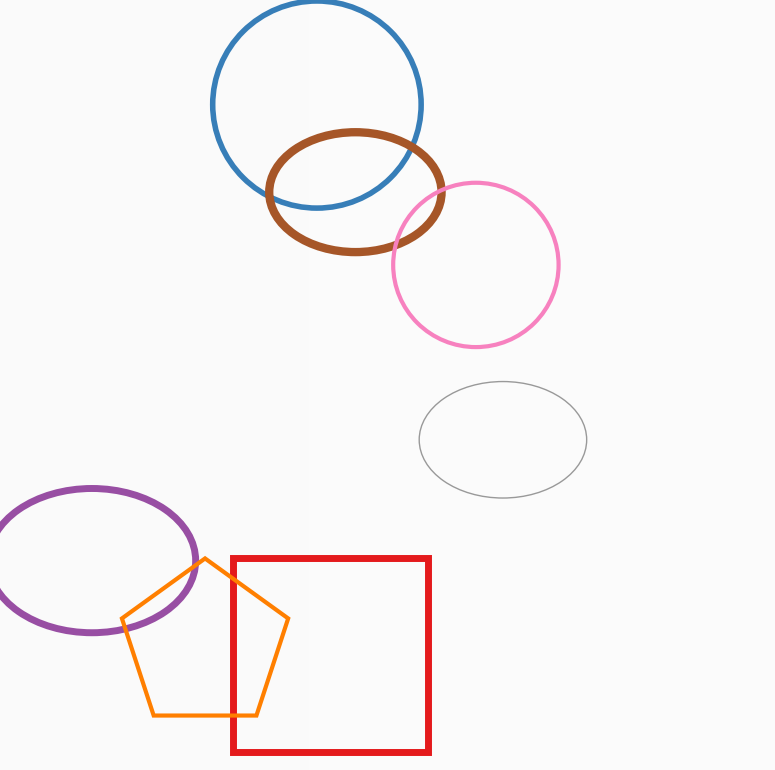[{"shape": "square", "thickness": 2.5, "radius": 0.63, "center": [0.426, 0.15]}, {"shape": "circle", "thickness": 2, "radius": 0.67, "center": [0.409, 0.864]}, {"shape": "oval", "thickness": 2.5, "radius": 0.67, "center": [0.119, 0.272]}, {"shape": "pentagon", "thickness": 1.5, "radius": 0.56, "center": [0.265, 0.162]}, {"shape": "oval", "thickness": 3, "radius": 0.56, "center": [0.459, 0.75]}, {"shape": "circle", "thickness": 1.5, "radius": 0.53, "center": [0.614, 0.656]}, {"shape": "oval", "thickness": 0.5, "radius": 0.54, "center": [0.649, 0.429]}]